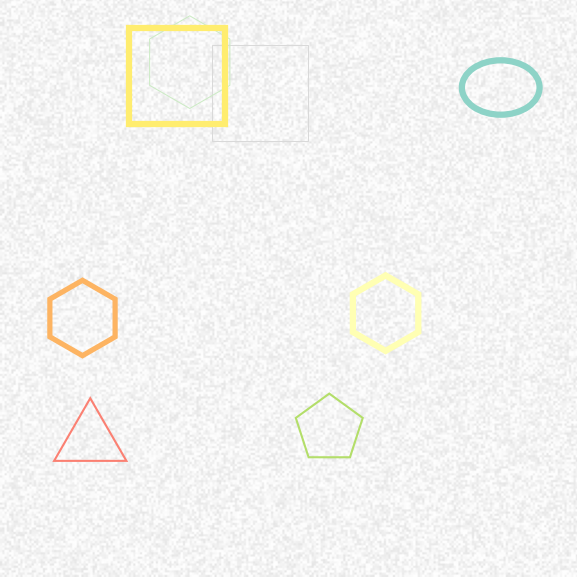[{"shape": "oval", "thickness": 3, "radius": 0.34, "center": [0.867, 0.848]}, {"shape": "hexagon", "thickness": 3, "radius": 0.33, "center": [0.668, 0.457]}, {"shape": "triangle", "thickness": 1, "radius": 0.36, "center": [0.156, 0.237]}, {"shape": "hexagon", "thickness": 2.5, "radius": 0.33, "center": [0.143, 0.449]}, {"shape": "pentagon", "thickness": 1, "radius": 0.3, "center": [0.57, 0.257]}, {"shape": "square", "thickness": 0.5, "radius": 0.42, "center": [0.45, 0.838]}, {"shape": "hexagon", "thickness": 0.5, "radius": 0.4, "center": [0.329, 0.891]}, {"shape": "square", "thickness": 3, "radius": 0.42, "center": [0.307, 0.867]}]